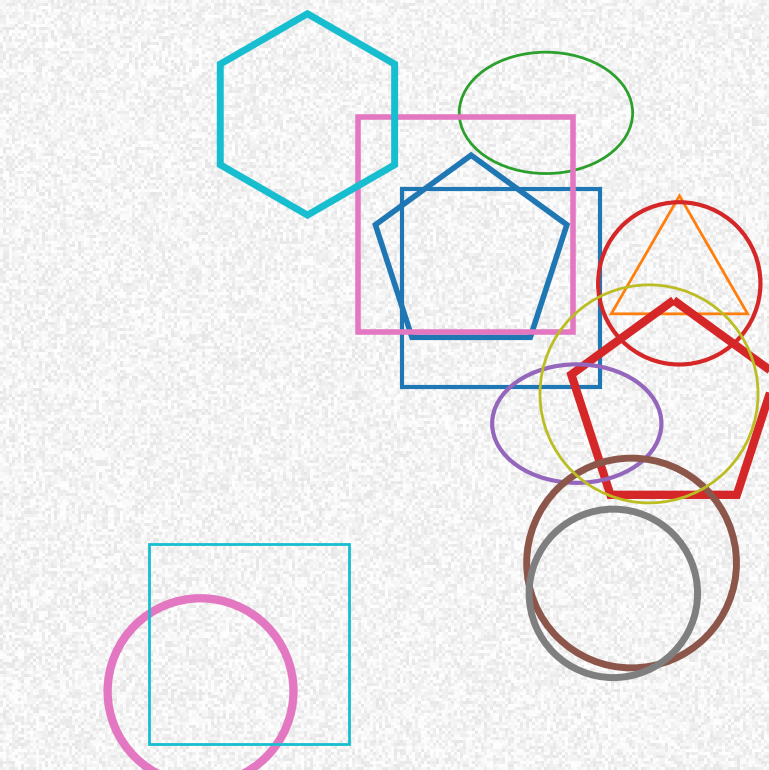[{"shape": "pentagon", "thickness": 2, "radius": 0.65, "center": [0.612, 0.668]}, {"shape": "square", "thickness": 1.5, "radius": 0.64, "center": [0.651, 0.626]}, {"shape": "triangle", "thickness": 1, "radius": 0.51, "center": [0.882, 0.644]}, {"shape": "oval", "thickness": 1, "radius": 0.56, "center": [0.709, 0.853]}, {"shape": "pentagon", "thickness": 3, "radius": 0.7, "center": [0.875, 0.47]}, {"shape": "circle", "thickness": 1.5, "radius": 0.53, "center": [0.882, 0.632]}, {"shape": "oval", "thickness": 1.5, "radius": 0.55, "center": [0.749, 0.45]}, {"shape": "circle", "thickness": 2.5, "radius": 0.68, "center": [0.82, 0.269]}, {"shape": "square", "thickness": 2, "radius": 0.7, "center": [0.605, 0.708]}, {"shape": "circle", "thickness": 3, "radius": 0.6, "center": [0.26, 0.102]}, {"shape": "circle", "thickness": 2.5, "radius": 0.55, "center": [0.797, 0.229]}, {"shape": "circle", "thickness": 1, "radius": 0.71, "center": [0.843, 0.488]}, {"shape": "square", "thickness": 1, "radius": 0.65, "center": [0.323, 0.163]}, {"shape": "hexagon", "thickness": 2.5, "radius": 0.65, "center": [0.399, 0.851]}]